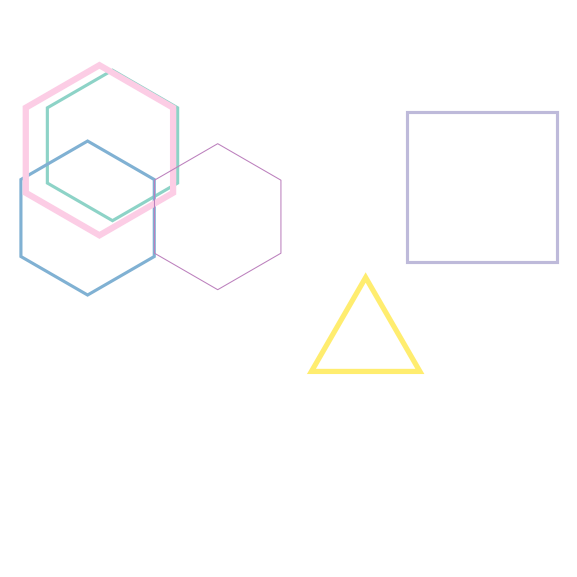[{"shape": "hexagon", "thickness": 1.5, "radius": 0.65, "center": [0.195, 0.747]}, {"shape": "square", "thickness": 1.5, "radius": 0.65, "center": [0.835, 0.675]}, {"shape": "hexagon", "thickness": 1.5, "radius": 0.67, "center": [0.152, 0.622]}, {"shape": "hexagon", "thickness": 3, "radius": 0.74, "center": [0.172, 0.739]}, {"shape": "hexagon", "thickness": 0.5, "radius": 0.63, "center": [0.377, 0.624]}, {"shape": "triangle", "thickness": 2.5, "radius": 0.54, "center": [0.633, 0.41]}]